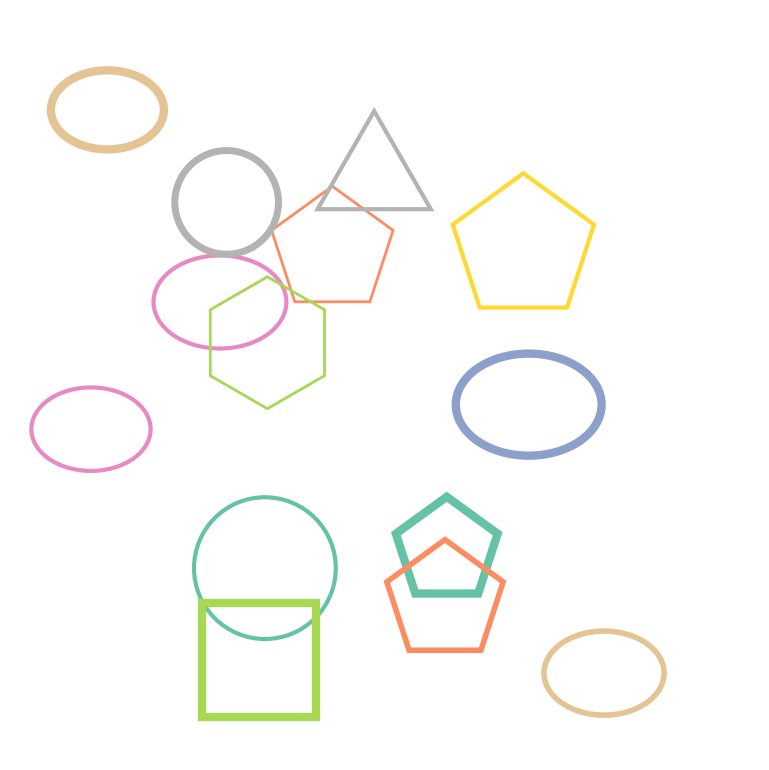[{"shape": "pentagon", "thickness": 3, "radius": 0.35, "center": [0.58, 0.285]}, {"shape": "circle", "thickness": 1.5, "radius": 0.46, "center": [0.344, 0.262]}, {"shape": "pentagon", "thickness": 2, "radius": 0.4, "center": [0.578, 0.22]}, {"shape": "pentagon", "thickness": 1, "radius": 0.41, "center": [0.432, 0.675]}, {"shape": "oval", "thickness": 3, "radius": 0.47, "center": [0.687, 0.474]}, {"shape": "oval", "thickness": 1.5, "radius": 0.39, "center": [0.118, 0.443]}, {"shape": "oval", "thickness": 1.5, "radius": 0.43, "center": [0.286, 0.608]}, {"shape": "hexagon", "thickness": 1, "radius": 0.43, "center": [0.347, 0.555]}, {"shape": "square", "thickness": 3, "radius": 0.37, "center": [0.337, 0.143]}, {"shape": "pentagon", "thickness": 1.5, "radius": 0.48, "center": [0.68, 0.679]}, {"shape": "oval", "thickness": 2, "radius": 0.39, "center": [0.784, 0.126]}, {"shape": "oval", "thickness": 3, "radius": 0.37, "center": [0.139, 0.857]}, {"shape": "triangle", "thickness": 1.5, "radius": 0.42, "center": [0.486, 0.771]}, {"shape": "circle", "thickness": 2.5, "radius": 0.34, "center": [0.294, 0.737]}]